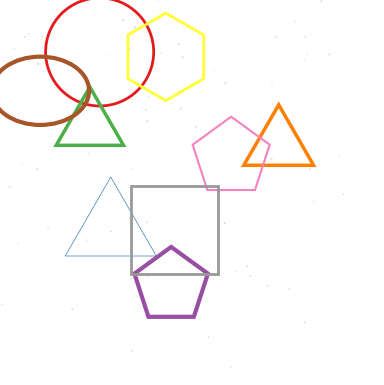[{"shape": "circle", "thickness": 2, "radius": 0.7, "center": [0.259, 0.865]}, {"shape": "triangle", "thickness": 0.5, "radius": 0.68, "center": [0.288, 0.403]}, {"shape": "triangle", "thickness": 2.5, "radius": 0.5, "center": [0.233, 0.673]}, {"shape": "pentagon", "thickness": 3, "radius": 0.5, "center": [0.445, 0.258]}, {"shape": "triangle", "thickness": 2.5, "radius": 0.52, "center": [0.724, 0.623]}, {"shape": "hexagon", "thickness": 2, "radius": 0.57, "center": [0.431, 0.852]}, {"shape": "oval", "thickness": 3, "radius": 0.63, "center": [0.105, 0.764]}, {"shape": "pentagon", "thickness": 1.5, "radius": 0.53, "center": [0.6, 0.592]}, {"shape": "square", "thickness": 2, "radius": 0.57, "center": [0.453, 0.403]}]